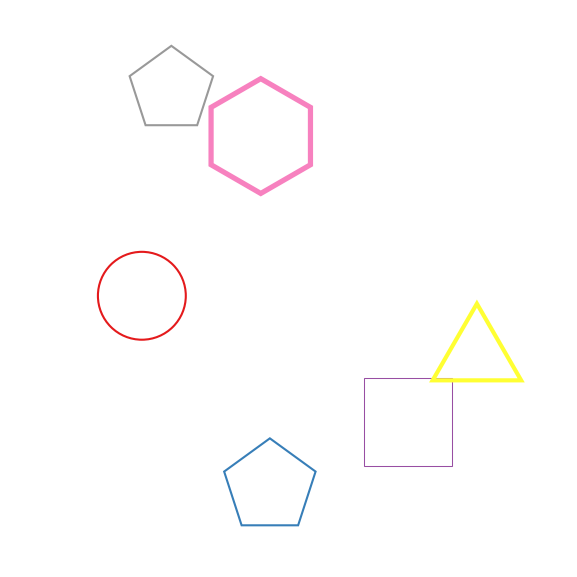[{"shape": "circle", "thickness": 1, "radius": 0.38, "center": [0.246, 0.487]}, {"shape": "pentagon", "thickness": 1, "radius": 0.42, "center": [0.467, 0.157]}, {"shape": "square", "thickness": 0.5, "radius": 0.38, "center": [0.706, 0.268]}, {"shape": "triangle", "thickness": 2, "radius": 0.44, "center": [0.826, 0.385]}, {"shape": "hexagon", "thickness": 2.5, "radius": 0.5, "center": [0.452, 0.764]}, {"shape": "pentagon", "thickness": 1, "radius": 0.38, "center": [0.297, 0.844]}]